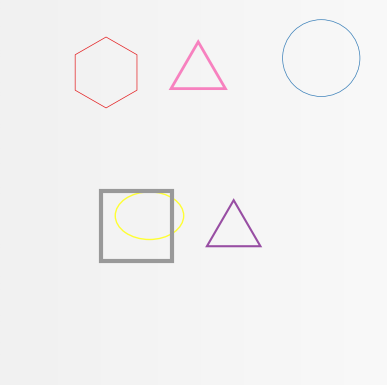[{"shape": "hexagon", "thickness": 0.5, "radius": 0.46, "center": [0.274, 0.812]}, {"shape": "circle", "thickness": 0.5, "radius": 0.5, "center": [0.829, 0.849]}, {"shape": "triangle", "thickness": 1.5, "radius": 0.4, "center": [0.603, 0.4]}, {"shape": "oval", "thickness": 1, "radius": 0.44, "center": [0.386, 0.44]}, {"shape": "triangle", "thickness": 2, "radius": 0.4, "center": [0.512, 0.81]}, {"shape": "square", "thickness": 3, "radius": 0.46, "center": [0.352, 0.413]}]